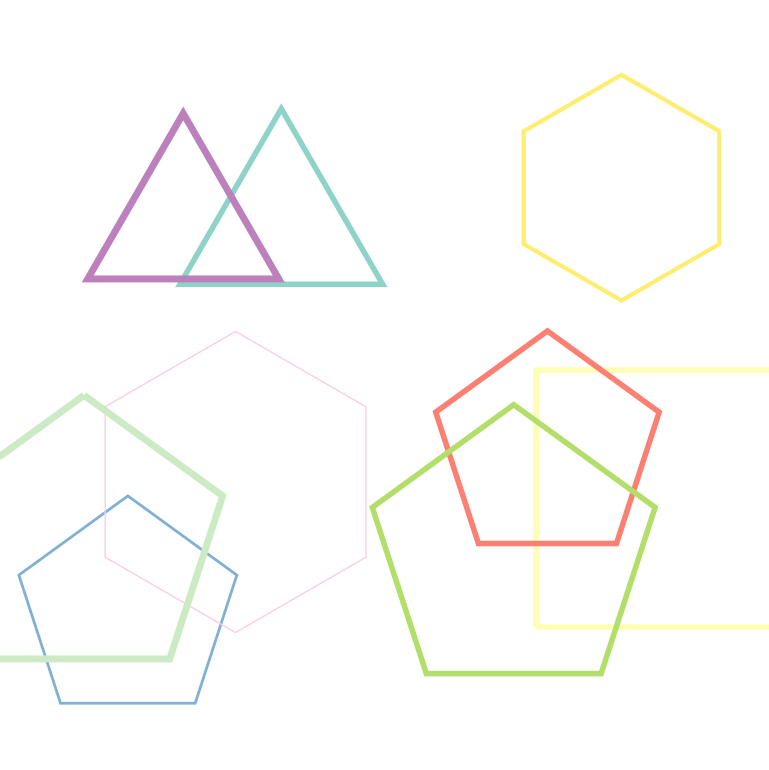[{"shape": "triangle", "thickness": 2, "radius": 0.76, "center": [0.365, 0.707]}, {"shape": "square", "thickness": 2, "radius": 0.84, "center": [0.863, 0.353]}, {"shape": "pentagon", "thickness": 2, "radius": 0.76, "center": [0.711, 0.418]}, {"shape": "pentagon", "thickness": 1, "radius": 0.74, "center": [0.166, 0.207]}, {"shape": "pentagon", "thickness": 2, "radius": 0.97, "center": [0.667, 0.281]}, {"shape": "hexagon", "thickness": 0.5, "radius": 0.98, "center": [0.306, 0.374]}, {"shape": "triangle", "thickness": 2.5, "radius": 0.72, "center": [0.238, 0.709]}, {"shape": "pentagon", "thickness": 2.5, "radius": 0.95, "center": [0.109, 0.297]}, {"shape": "hexagon", "thickness": 1.5, "radius": 0.73, "center": [0.807, 0.756]}]